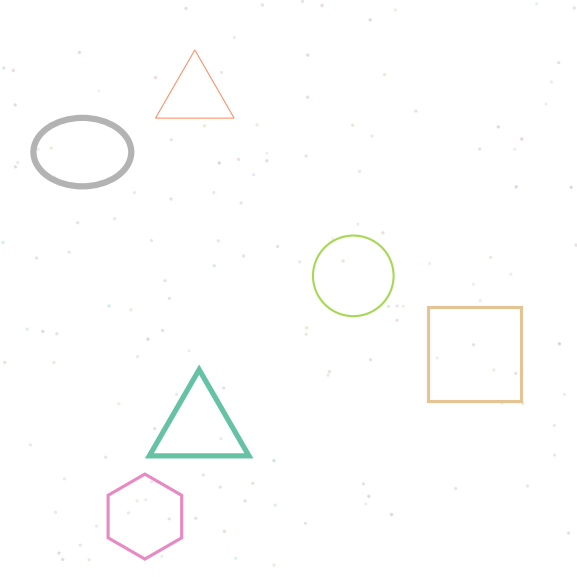[{"shape": "triangle", "thickness": 2.5, "radius": 0.5, "center": [0.345, 0.26]}, {"shape": "triangle", "thickness": 0.5, "radius": 0.39, "center": [0.337, 0.834]}, {"shape": "hexagon", "thickness": 1.5, "radius": 0.37, "center": [0.251, 0.105]}, {"shape": "circle", "thickness": 1, "radius": 0.35, "center": [0.612, 0.521]}, {"shape": "square", "thickness": 1.5, "radius": 0.41, "center": [0.822, 0.387]}, {"shape": "oval", "thickness": 3, "radius": 0.42, "center": [0.143, 0.736]}]